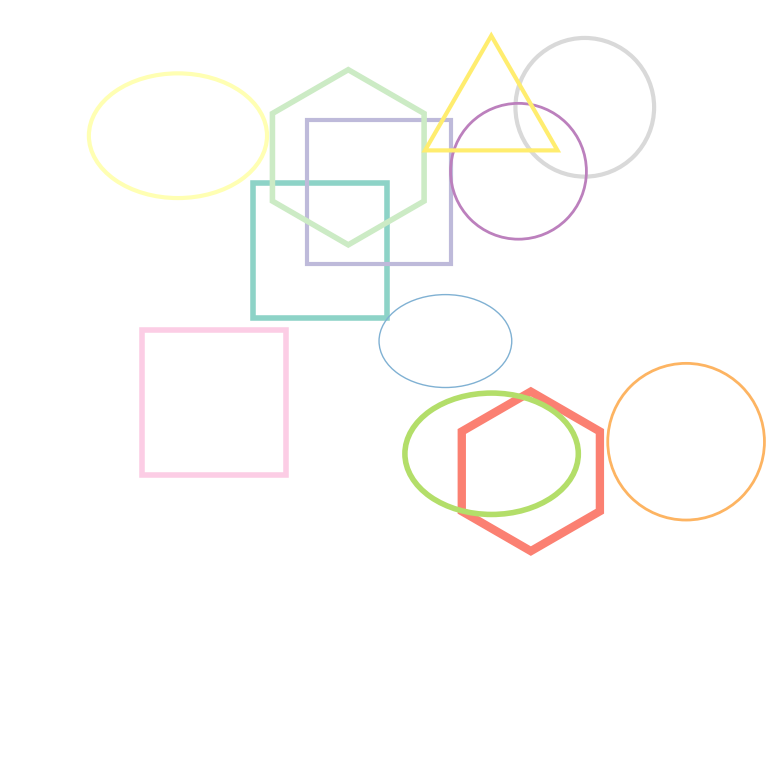[{"shape": "square", "thickness": 2, "radius": 0.44, "center": [0.416, 0.675]}, {"shape": "oval", "thickness": 1.5, "radius": 0.58, "center": [0.231, 0.824]}, {"shape": "square", "thickness": 1.5, "radius": 0.47, "center": [0.492, 0.75]}, {"shape": "hexagon", "thickness": 3, "radius": 0.52, "center": [0.689, 0.388]}, {"shape": "oval", "thickness": 0.5, "radius": 0.43, "center": [0.578, 0.557]}, {"shape": "circle", "thickness": 1, "radius": 0.51, "center": [0.891, 0.426]}, {"shape": "oval", "thickness": 2, "radius": 0.56, "center": [0.638, 0.411]}, {"shape": "square", "thickness": 2, "radius": 0.47, "center": [0.278, 0.477]}, {"shape": "circle", "thickness": 1.5, "radius": 0.45, "center": [0.759, 0.861]}, {"shape": "circle", "thickness": 1, "radius": 0.44, "center": [0.673, 0.778]}, {"shape": "hexagon", "thickness": 2, "radius": 0.57, "center": [0.452, 0.796]}, {"shape": "triangle", "thickness": 1.5, "radius": 0.5, "center": [0.638, 0.854]}]